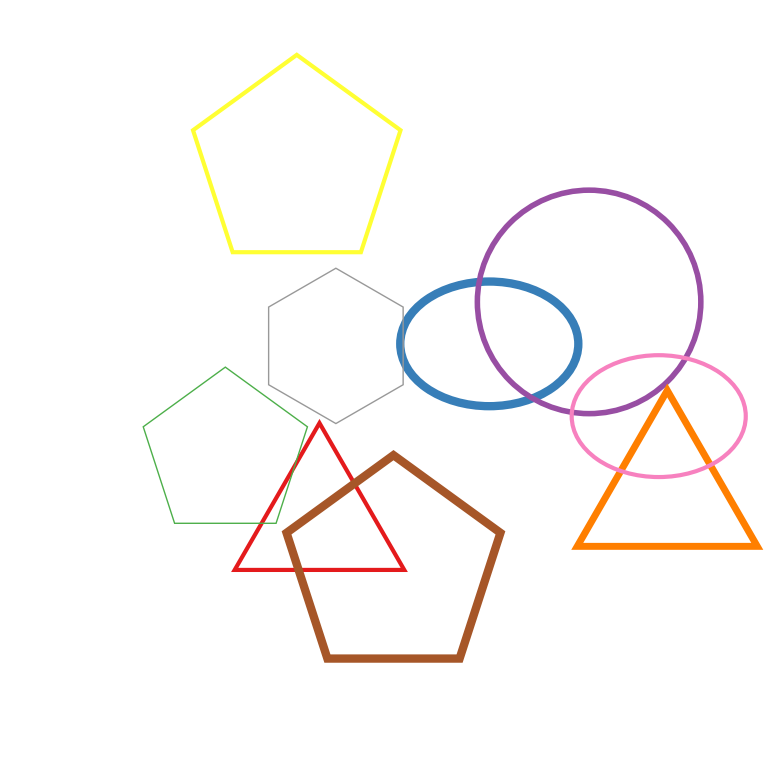[{"shape": "triangle", "thickness": 1.5, "radius": 0.64, "center": [0.415, 0.323]}, {"shape": "oval", "thickness": 3, "radius": 0.58, "center": [0.635, 0.553]}, {"shape": "pentagon", "thickness": 0.5, "radius": 0.56, "center": [0.293, 0.411]}, {"shape": "circle", "thickness": 2, "radius": 0.73, "center": [0.765, 0.608]}, {"shape": "triangle", "thickness": 2.5, "radius": 0.67, "center": [0.867, 0.358]}, {"shape": "pentagon", "thickness": 1.5, "radius": 0.71, "center": [0.385, 0.787]}, {"shape": "pentagon", "thickness": 3, "radius": 0.73, "center": [0.511, 0.263]}, {"shape": "oval", "thickness": 1.5, "radius": 0.57, "center": [0.855, 0.46]}, {"shape": "hexagon", "thickness": 0.5, "radius": 0.5, "center": [0.436, 0.551]}]